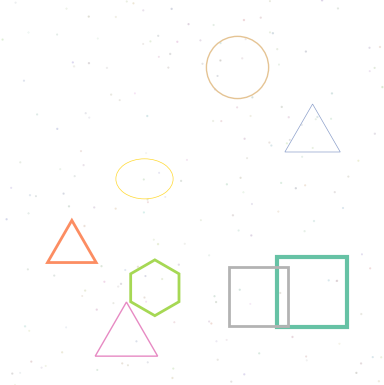[{"shape": "square", "thickness": 3, "radius": 0.45, "center": [0.81, 0.241]}, {"shape": "triangle", "thickness": 2, "radius": 0.36, "center": [0.187, 0.355]}, {"shape": "triangle", "thickness": 0.5, "radius": 0.42, "center": [0.812, 0.647]}, {"shape": "triangle", "thickness": 1, "radius": 0.47, "center": [0.328, 0.122]}, {"shape": "hexagon", "thickness": 2, "radius": 0.36, "center": [0.402, 0.253]}, {"shape": "oval", "thickness": 0.5, "radius": 0.37, "center": [0.375, 0.535]}, {"shape": "circle", "thickness": 1, "radius": 0.4, "center": [0.617, 0.825]}, {"shape": "square", "thickness": 2, "radius": 0.38, "center": [0.671, 0.23]}]